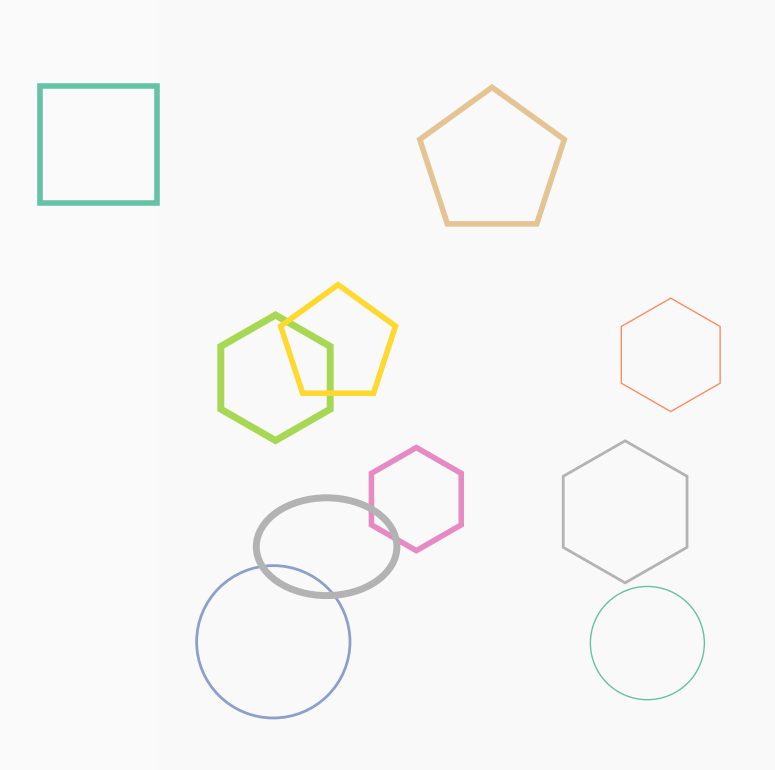[{"shape": "circle", "thickness": 0.5, "radius": 0.37, "center": [0.835, 0.165]}, {"shape": "square", "thickness": 2, "radius": 0.38, "center": [0.127, 0.812]}, {"shape": "hexagon", "thickness": 0.5, "radius": 0.37, "center": [0.865, 0.539]}, {"shape": "circle", "thickness": 1, "radius": 0.49, "center": [0.353, 0.166]}, {"shape": "hexagon", "thickness": 2, "radius": 0.33, "center": [0.537, 0.352]}, {"shape": "hexagon", "thickness": 2.5, "radius": 0.41, "center": [0.355, 0.509]}, {"shape": "pentagon", "thickness": 2, "radius": 0.39, "center": [0.436, 0.552]}, {"shape": "pentagon", "thickness": 2, "radius": 0.49, "center": [0.635, 0.789]}, {"shape": "oval", "thickness": 2.5, "radius": 0.45, "center": [0.421, 0.29]}, {"shape": "hexagon", "thickness": 1, "radius": 0.46, "center": [0.807, 0.335]}]